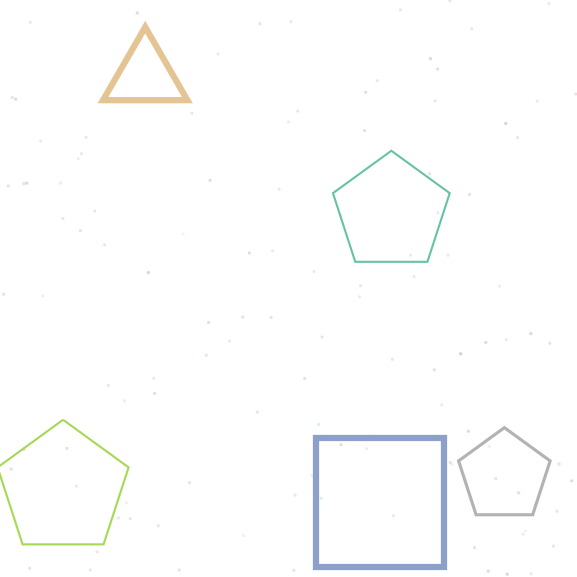[{"shape": "pentagon", "thickness": 1, "radius": 0.53, "center": [0.678, 0.632]}, {"shape": "square", "thickness": 3, "radius": 0.56, "center": [0.658, 0.129]}, {"shape": "pentagon", "thickness": 1, "radius": 0.6, "center": [0.109, 0.153]}, {"shape": "triangle", "thickness": 3, "radius": 0.42, "center": [0.251, 0.868]}, {"shape": "pentagon", "thickness": 1.5, "radius": 0.42, "center": [0.873, 0.175]}]